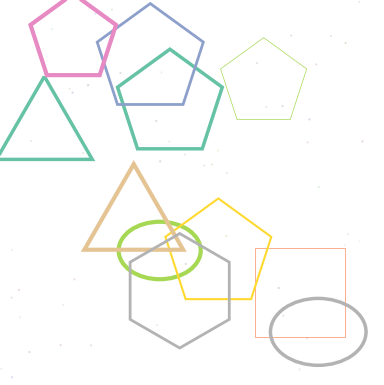[{"shape": "pentagon", "thickness": 2.5, "radius": 0.72, "center": [0.441, 0.729]}, {"shape": "triangle", "thickness": 2.5, "radius": 0.72, "center": [0.115, 0.658]}, {"shape": "square", "thickness": 0.5, "radius": 0.58, "center": [0.779, 0.241]}, {"shape": "pentagon", "thickness": 2, "radius": 0.72, "center": [0.39, 0.846]}, {"shape": "pentagon", "thickness": 3, "radius": 0.58, "center": [0.19, 0.899]}, {"shape": "oval", "thickness": 3, "radius": 0.53, "center": [0.415, 0.349]}, {"shape": "pentagon", "thickness": 0.5, "radius": 0.59, "center": [0.685, 0.785]}, {"shape": "pentagon", "thickness": 1.5, "radius": 0.72, "center": [0.567, 0.34]}, {"shape": "triangle", "thickness": 3, "radius": 0.74, "center": [0.347, 0.425]}, {"shape": "oval", "thickness": 2.5, "radius": 0.62, "center": [0.827, 0.138]}, {"shape": "hexagon", "thickness": 2, "radius": 0.74, "center": [0.467, 0.245]}]